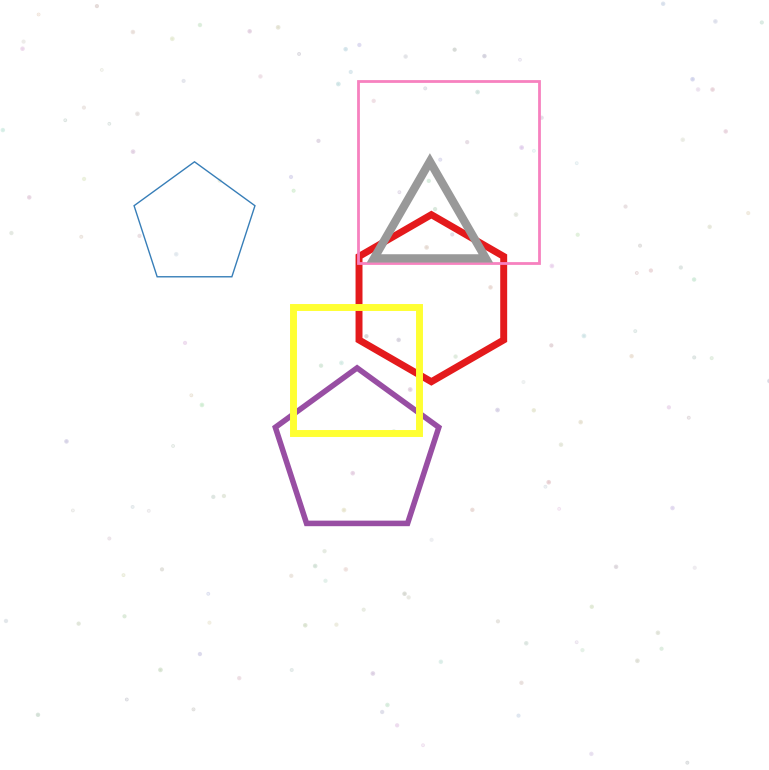[{"shape": "hexagon", "thickness": 2.5, "radius": 0.54, "center": [0.56, 0.613]}, {"shape": "pentagon", "thickness": 0.5, "radius": 0.41, "center": [0.253, 0.707]}, {"shape": "pentagon", "thickness": 2, "radius": 0.56, "center": [0.464, 0.411]}, {"shape": "square", "thickness": 2.5, "radius": 0.41, "center": [0.463, 0.519]}, {"shape": "square", "thickness": 1, "radius": 0.59, "center": [0.582, 0.777]}, {"shape": "triangle", "thickness": 3, "radius": 0.42, "center": [0.558, 0.706]}]